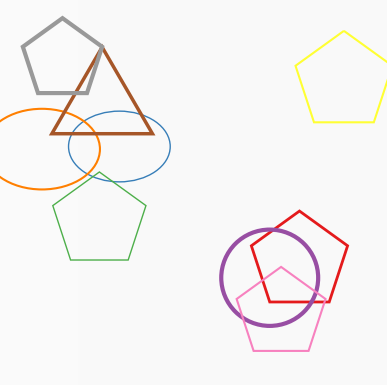[{"shape": "pentagon", "thickness": 2, "radius": 0.65, "center": [0.773, 0.321]}, {"shape": "oval", "thickness": 1, "radius": 0.66, "center": [0.308, 0.619]}, {"shape": "pentagon", "thickness": 1, "radius": 0.63, "center": [0.256, 0.427]}, {"shape": "circle", "thickness": 3, "radius": 0.63, "center": [0.696, 0.279]}, {"shape": "oval", "thickness": 1.5, "radius": 0.75, "center": [0.108, 0.613]}, {"shape": "pentagon", "thickness": 1.5, "radius": 0.66, "center": [0.887, 0.789]}, {"shape": "triangle", "thickness": 2.5, "radius": 0.75, "center": [0.264, 0.728]}, {"shape": "pentagon", "thickness": 1.5, "radius": 0.6, "center": [0.725, 0.186]}, {"shape": "pentagon", "thickness": 3, "radius": 0.54, "center": [0.161, 0.845]}]